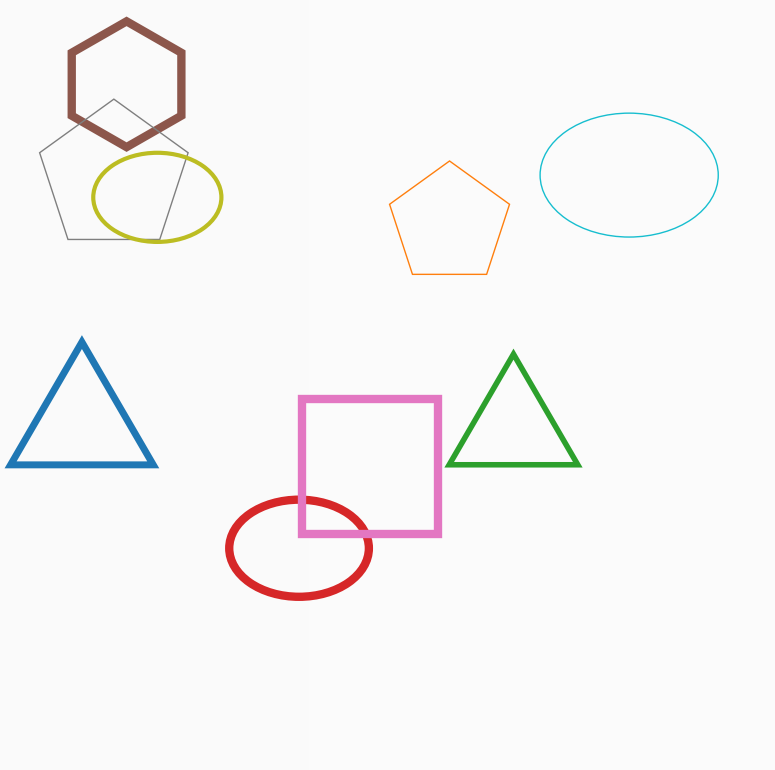[{"shape": "triangle", "thickness": 2.5, "radius": 0.53, "center": [0.106, 0.449]}, {"shape": "pentagon", "thickness": 0.5, "radius": 0.41, "center": [0.58, 0.71]}, {"shape": "triangle", "thickness": 2, "radius": 0.48, "center": [0.663, 0.444]}, {"shape": "oval", "thickness": 3, "radius": 0.45, "center": [0.386, 0.288]}, {"shape": "hexagon", "thickness": 3, "radius": 0.41, "center": [0.163, 0.891]}, {"shape": "square", "thickness": 3, "radius": 0.44, "center": [0.477, 0.394]}, {"shape": "pentagon", "thickness": 0.5, "radius": 0.5, "center": [0.147, 0.771]}, {"shape": "oval", "thickness": 1.5, "radius": 0.41, "center": [0.203, 0.744]}, {"shape": "oval", "thickness": 0.5, "radius": 0.57, "center": [0.812, 0.773]}]